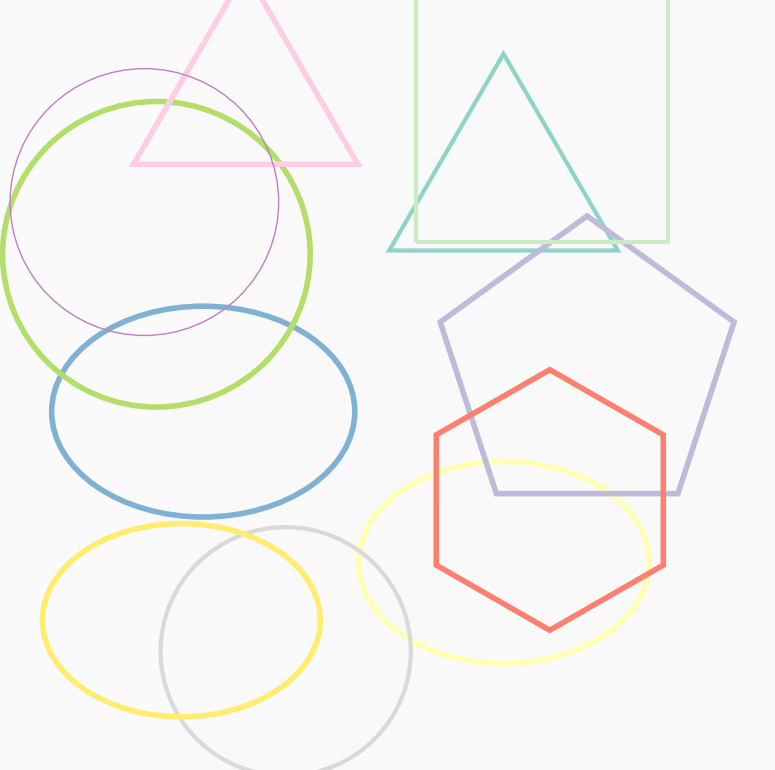[{"shape": "triangle", "thickness": 1.5, "radius": 0.85, "center": [0.65, 0.76]}, {"shape": "oval", "thickness": 2, "radius": 0.94, "center": [0.65, 0.27]}, {"shape": "pentagon", "thickness": 2, "radius": 1.0, "center": [0.758, 0.52]}, {"shape": "hexagon", "thickness": 2, "radius": 0.85, "center": [0.709, 0.351]}, {"shape": "oval", "thickness": 2, "radius": 0.98, "center": [0.262, 0.465]}, {"shape": "circle", "thickness": 2, "radius": 0.99, "center": [0.202, 0.67]}, {"shape": "triangle", "thickness": 2, "radius": 0.84, "center": [0.317, 0.87]}, {"shape": "circle", "thickness": 1.5, "radius": 0.81, "center": [0.369, 0.154]}, {"shape": "circle", "thickness": 0.5, "radius": 0.87, "center": [0.186, 0.738]}, {"shape": "square", "thickness": 1.5, "radius": 0.81, "center": [0.699, 0.848]}, {"shape": "oval", "thickness": 2, "radius": 0.9, "center": [0.234, 0.195]}]